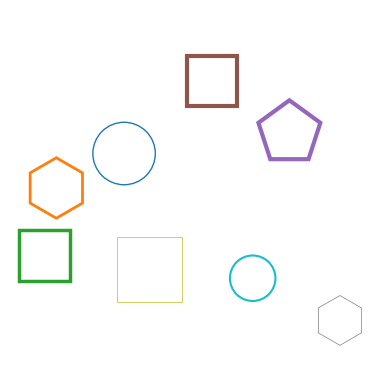[{"shape": "circle", "thickness": 1, "radius": 0.41, "center": [0.322, 0.601]}, {"shape": "hexagon", "thickness": 2, "radius": 0.39, "center": [0.146, 0.512]}, {"shape": "square", "thickness": 2.5, "radius": 0.33, "center": [0.116, 0.335]}, {"shape": "pentagon", "thickness": 3, "radius": 0.42, "center": [0.752, 0.655]}, {"shape": "square", "thickness": 3, "radius": 0.33, "center": [0.55, 0.79]}, {"shape": "hexagon", "thickness": 0.5, "radius": 0.32, "center": [0.883, 0.168]}, {"shape": "square", "thickness": 0.5, "radius": 0.42, "center": [0.388, 0.3]}, {"shape": "circle", "thickness": 1.5, "radius": 0.3, "center": [0.656, 0.277]}]